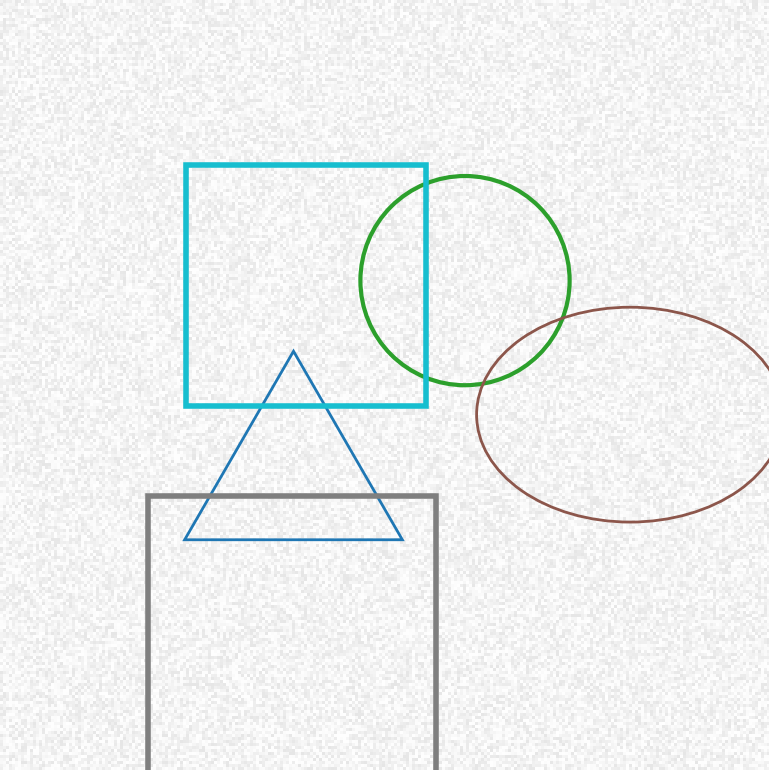[{"shape": "triangle", "thickness": 1, "radius": 0.82, "center": [0.381, 0.381]}, {"shape": "circle", "thickness": 1.5, "radius": 0.68, "center": [0.604, 0.636]}, {"shape": "oval", "thickness": 1, "radius": 1.0, "center": [0.818, 0.461]}, {"shape": "square", "thickness": 2, "radius": 0.93, "center": [0.379, 0.169]}, {"shape": "square", "thickness": 2, "radius": 0.78, "center": [0.398, 0.63]}]